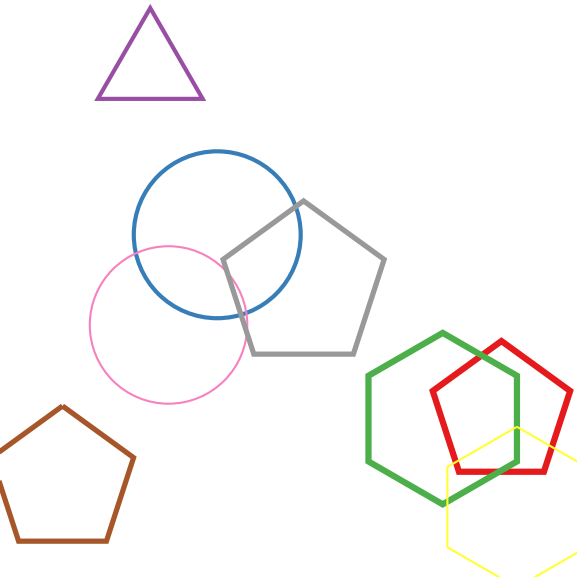[{"shape": "pentagon", "thickness": 3, "radius": 0.63, "center": [0.868, 0.283]}, {"shape": "circle", "thickness": 2, "radius": 0.72, "center": [0.376, 0.593]}, {"shape": "hexagon", "thickness": 3, "radius": 0.74, "center": [0.767, 0.274]}, {"shape": "triangle", "thickness": 2, "radius": 0.52, "center": [0.26, 0.88]}, {"shape": "hexagon", "thickness": 1, "radius": 0.7, "center": [0.895, 0.121]}, {"shape": "pentagon", "thickness": 2.5, "radius": 0.65, "center": [0.108, 0.167]}, {"shape": "circle", "thickness": 1, "radius": 0.68, "center": [0.292, 0.436]}, {"shape": "pentagon", "thickness": 2.5, "radius": 0.73, "center": [0.526, 0.505]}]